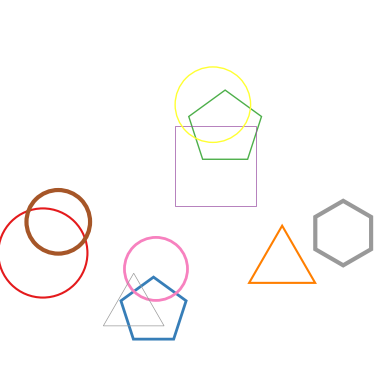[{"shape": "circle", "thickness": 1.5, "radius": 0.58, "center": [0.111, 0.343]}, {"shape": "pentagon", "thickness": 2, "radius": 0.45, "center": [0.399, 0.191]}, {"shape": "pentagon", "thickness": 1, "radius": 0.5, "center": [0.585, 0.667]}, {"shape": "square", "thickness": 0.5, "radius": 0.52, "center": [0.56, 0.569]}, {"shape": "triangle", "thickness": 1.5, "radius": 0.49, "center": [0.733, 0.315]}, {"shape": "circle", "thickness": 1, "radius": 0.49, "center": [0.553, 0.728]}, {"shape": "circle", "thickness": 3, "radius": 0.41, "center": [0.151, 0.424]}, {"shape": "circle", "thickness": 2, "radius": 0.41, "center": [0.405, 0.302]}, {"shape": "triangle", "thickness": 0.5, "radius": 0.46, "center": [0.347, 0.199]}, {"shape": "hexagon", "thickness": 3, "radius": 0.42, "center": [0.891, 0.395]}]